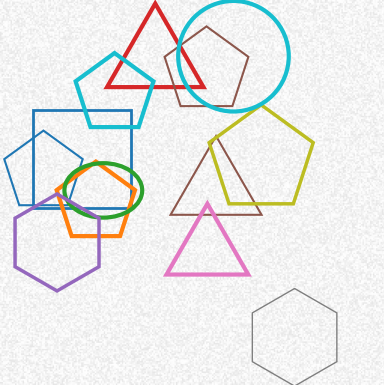[{"shape": "pentagon", "thickness": 1.5, "radius": 0.54, "center": [0.113, 0.554]}, {"shape": "square", "thickness": 2, "radius": 0.64, "center": [0.212, 0.587]}, {"shape": "pentagon", "thickness": 3, "radius": 0.53, "center": [0.249, 0.473]}, {"shape": "oval", "thickness": 3, "radius": 0.51, "center": [0.268, 0.505]}, {"shape": "triangle", "thickness": 3, "radius": 0.72, "center": [0.403, 0.846]}, {"shape": "hexagon", "thickness": 2.5, "radius": 0.63, "center": [0.148, 0.37]}, {"shape": "pentagon", "thickness": 1.5, "radius": 0.57, "center": [0.536, 0.817]}, {"shape": "triangle", "thickness": 1.5, "radius": 0.68, "center": [0.561, 0.51]}, {"shape": "triangle", "thickness": 3, "radius": 0.61, "center": [0.539, 0.348]}, {"shape": "hexagon", "thickness": 1, "radius": 0.63, "center": [0.765, 0.124]}, {"shape": "pentagon", "thickness": 2.5, "radius": 0.71, "center": [0.678, 0.586]}, {"shape": "circle", "thickness": 3, "radius": 0.72, "center": [0.606, 0.854]}, {"shape": "pentagon", "thickness": 3, "radius": 0.53, "center": [0.297, 0.756]}]